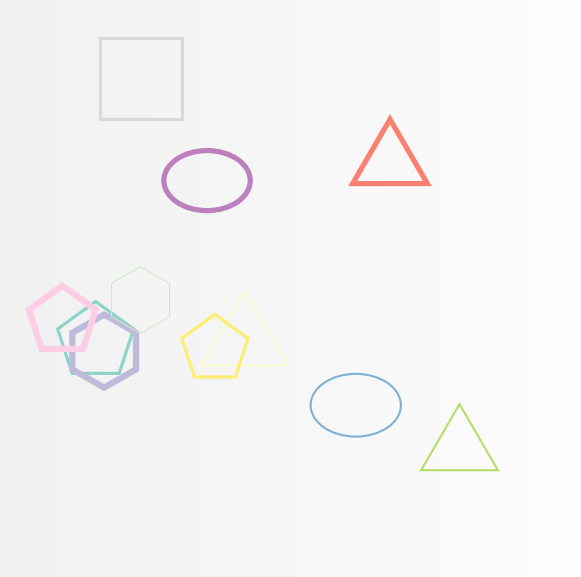[{"shape": "pentagon", "thickness": 1.5, "radius": 0.34, "center": [0.165, 0.408]}, {"shape": "triangle", "thickness": 0.5, "radius": 0.43, "center": [0.422, 0.409]}, {"shape": "hexagon", "thickness": 3, "radius": 0.32, "center": [0.179, 0.391]}, {"shape": "triangle", "thickness": 2.5, "radius": 0.37, "center": [0.671, 0.718]}, {"shape": "oval", "thickness": 1, "radius": 0.39, "center": [0.612, 0.297]}, {"shape": "triangle", "thickness": 1, "radius": 0.38, "center": [0.791, 0.223]}, {"shape": "pentagon", "thickness": 3, "radius": 0.3, "center": [0.107, 0.444]}, {"shape": "square", "thickness": 1.5, "radius": 0.35, "center": [0.243, 0.864]}, {"shape": "oval", "thickness": 2.5, "radius": 0.37, "center": [0.356, 0.686]}, {"shape": "hexagon", "thickness": 0.5, "radius": 0.29, "center": [0.242, 0.48]}, {"shape": "pentagon", "thickness": 1.5, "radius": 0.3, "center": [0.37, 0.395]}]